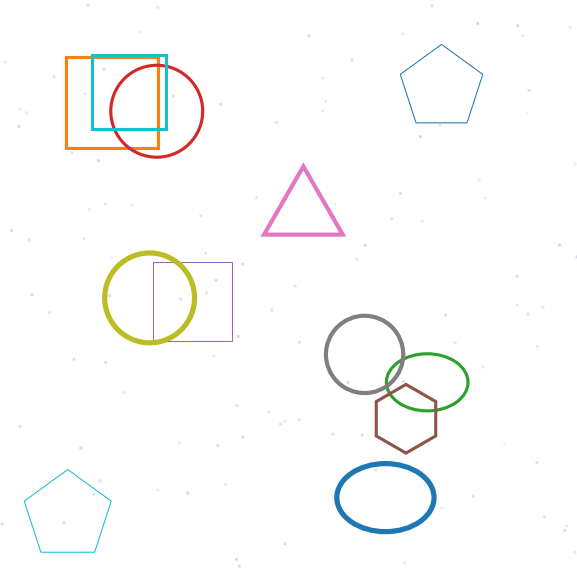[{"shape": "oval", "thickness": 2.5, "radius": 0.42, "center": [0.667, 0.137]}, {"shape": "pentagon", "thickness": 0.5, "radius": 0.38, "center": [0.765, 0.847]}, {"shape": "square", "thickness": 1.5, "radius": 0.4, "center": [0.194, 0.821]}, {"shape": "oval", "thickness": 1.5, "radius": 0.35, "center": [0.74, 0.337]}, {"shape": "circle", "thickness": 1.5, "radius": 0.4, "center": [0.271, 0.807]}, {"shape": "square", "thickness": 0.5, "radius": 0.34, "center": [0.333, 0.477]}, {"shape": "hexagon", "thickness": 1.5, "radius": 0.3, "center": [0.703, 0.274]}, {"shape": "triangle", "thickness": 2, "radius": 0.39, "center": [0.525, 0.632]}, {"shape": "circle", "thickness": 2, "radius": 0.33, "center": [0.631, 0.385]}, {"shape": "circle", "thickness": 2.5, "radius": 0.39, "center": [0.259, 0.483]}, {"shape": "pentagon", "thickness": 0.5, "radius": 0.4, "center": [0.117, 0.107]}, {"shape": "square", "thickness": 1.5, "radius": 0.32, "center": [0.223, 0.84]}]